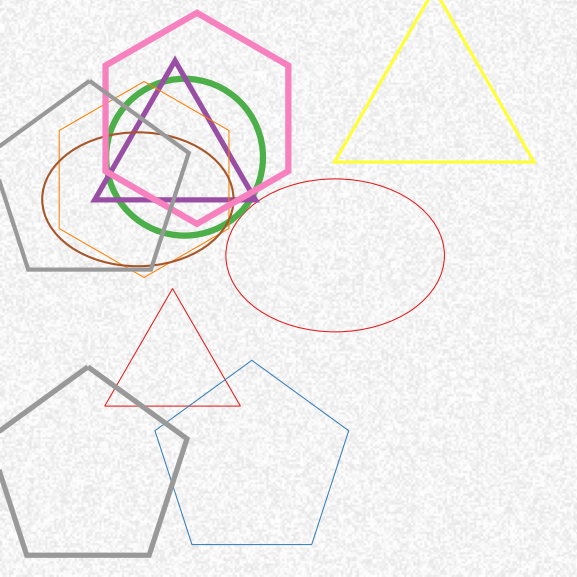[{"shape": "oval", "thickness": 0.5, "radius": 0.95, "center": [0.58, 0.557]}, {"shape": "triangle", "thickness": 0.5, "radius": 0.68, "center": [0.299, 0.364]}, {"shape": "pentagon", "thickness": 0.5, "radius": 0.88, "center": [0.436, 0.199]}, {"shape": "circle", "thickness": 3, "radius": 0.68, "center": [0.32, 0.727]}, {"shape": "triangle", "thickness": 2.5, "radius": 0.8, "center": [0.303, 0.733]}, {"shape": "hexagon", "thickness": 0.5, "radius": 0.85, "center": [0.249, 0.688]}, {"shape": "triangle", "thickness": 1.5, "radius": 1.0, "center": [0.752, 0.818]}, {"shape": "oval", "thickness": 1, "radius": 0.83, "center": [0.239, 0.654]}, {"shape": "hexagon", "thickness": 3, "radius": 0.91, "center": [0.341, 0.794]}, {"shape": "pentagon", "thickness": 2, "radius": 0.9, "center": [0.155, 0.678]}, {"shape": "pentagon", "thickness": 2.5, "radius": 0.9, "center": [0.152, 0.184]}]